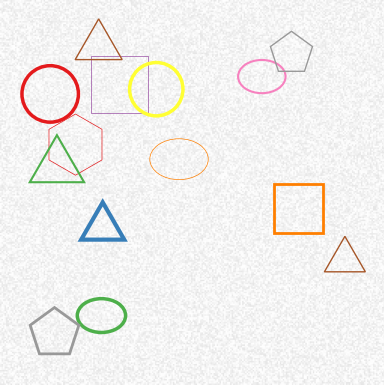[{"shape": "circle", "thickness": 2.5, "radius": 0.37, "center": [0.13, 0.756]}, {"shape": "hexagon", "thickness": 0.5, "radius": 0.4, "center": [0.196, 0.624]}, {"shape": "triangle", "thickness": 3, "radius": 0.32, "center": [0.267, 0.41]}, {"shape": "triangle", "thickness": 1.5, "radius": 0.41, "center": [0.148, 0.567]}, {"shape": "oval", "thickness": 2.5, "radius": 0.31, "center": [0.263, 0.18]}, {"shape": "square", "thickness": 0.5, "radius": 0.37, "center": [0.309, 0.78]}, {"shape": "square", "thickness": 2, "radius": 0.32, "center": [0.775, 0.459]}, {"shape": "oval", "thickness": 0.5, "radius": 0.38, "center": [0.465, 0.586]}, {"shape": "circle", "thickness": 2.5, "radius": 0.35, "center": [0.406, 0.768]}, {"shape": "triangle", "thickness": 1, "radius": 0.31, "center": [0.896, 0.325]}, {"shape": "triangle", "thickness": 1, "radius": 0.35, "center": [0.256, 0.88]}, {"shape": "oval", "thickness": 1.5, "radius": 0.31, "center": [0.68, 0.801]}, {"shape": "pentagon", "thickness": 1, "radius": 0.29, "center": [0.757, 0.861]}, {"shape": "pentagon", "thickness": 2, "radius": 0.33, "center": [0.142, 0.135]}]